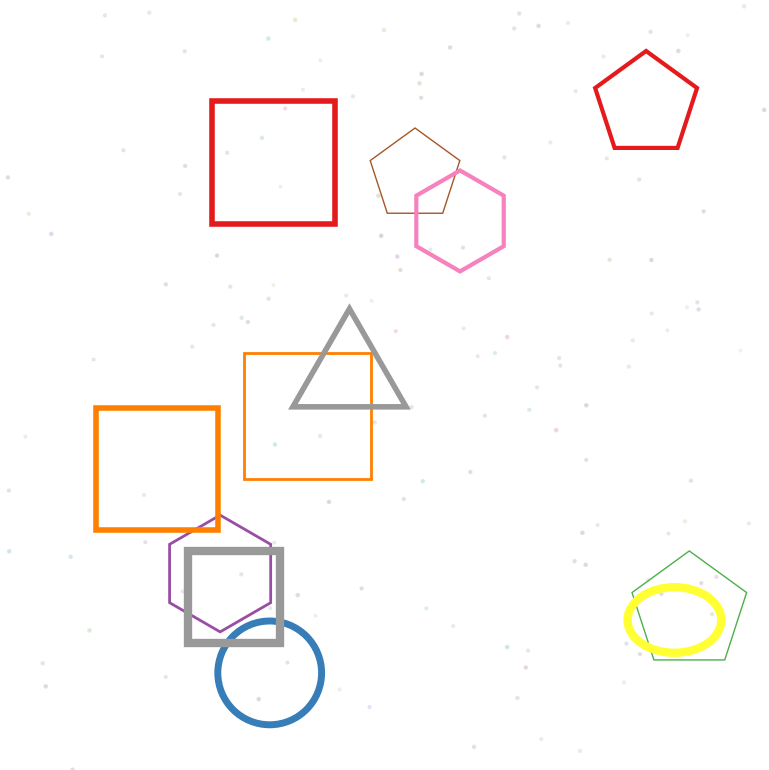[{"shape": "pentagon", "thickness": 1.5, "radius": 0.35, "center": [0.839, 0.864]}, {"shape": "square", "thickness": 2, "radius": 0.4, "center": [0.356, 0.789]}, {"shape": "circle", "thickness": 2.5, "radius": 0.34, "center": [0.35, 0.126]}, {"shape": "pentagon", "thickness": 0.5, "radius": 0.39, "center": [0.895, 0.206]}, {"shape": "hexagon", "thickness": 1, "radius": 0.38, "center": [0.286, 0.255]}, {"shape": "square", "thickness": 1, "radius": 0.41, "center": [0.399, 0.459]}, {"shape": "square", "thickness": 2, "radius": 0.4, "center": [0.204, 0.391]}, {"shape": "oval", "thickness": 3, "radius": 0.3, "center": [0.876, 0.195]}, {"shape": "pentagon", "thickness": 0.5, "radius": 0.31, "center": [0.539, 0.773]}, {"shape": "hexagon", "thickness": 1.5, "radius": 0.33, "center": [0.597, 0.713]}, {"shape": "square", "thickness": 3, "radius": 0.3, "center": [0.304, 0.224]}, {"shape": "triangle", "thickness": 2, "radius": 0.42, "center": [0.454, 0.514]}]